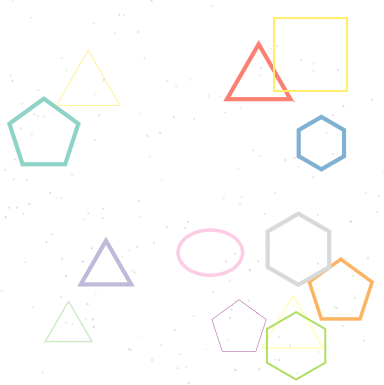[{"shape": "pentagon", "thickness": 3, "radius": 0.47, "center": [0.114, 0.65]}, {"shape": "triangle", "thickness": 1, "radius": 0.46, "center": [0.761, 0.142]}, {"shape": "triangle", "thickness": 3, "radius": 0.38, "center": [0.275, 0.299]}, {"shape": "triangle", "thickness": 3, "radius": 0.48, "center": [0.672, 0.79]}, {"shape": "hexagon", "thickness": 3, "radius": 0.34, "center": [0.835, 0.628]}, {"shape": "pentagon", "thickness": 2.5, "radius": 0.43, "center": [0.885, 0.241]}, {"shape": "hexagon", "thickness": 1.5, "radius": 0.44, "center": [0.769, 0.102]}, {"shape": "oval", "thickness": 2.5, "radius": 0.42, "center": [0.546, 0.344]}, {"shape": "hexagon", "thickness": 3, "radius": 0.46, "center": [0.775, 0.353]}, {"shape": "pentagon", "thickness": 0.5, "radius": 0.37, "center": [0.621, 0.147]}, {"shape": "triangle", "thickness": 1, "radius": 0.35, "center": [0.178, 0.148]}, {"shape": "triangle", "thickness": 0.5, "radius": 0.48, "center": [0.229, 0.774]}, {"shape": "square", "thickness": 1.5, "radius": 0.47, "center": [0.806, 0.859]}]